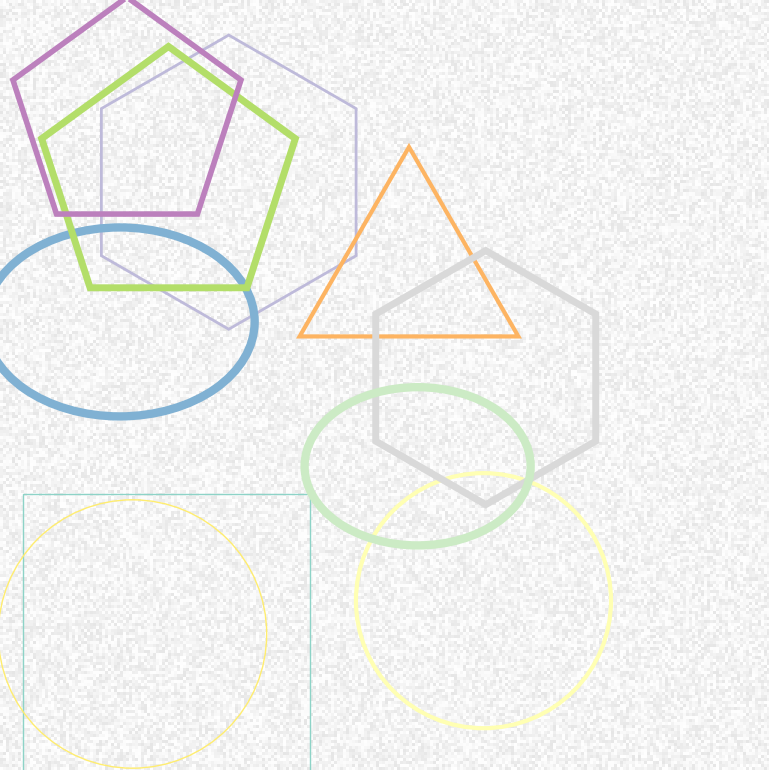[{"shape": "square", "thickness": 0.5, "radius": 0.93, "center": [0.216, 0.173]}, {"shape": "circle", "thickness": 1.5, "radius": 0.83, "center": [0.628, 0.22]}, {"shape": "hexagon", "thickness": 1, "radius": 0.96, "center": [0.297, 0.763]}, {"shape": "oval", "thickness": 3, "radius": 0.88, "center": [0.155, 0.582]}, {"shape": "triangle", "thickness": 1.5, "radius": 0.82, "center": [0.531, 0.645]}, {"shape": "pentagon", "thickness": 2.5, "radius": 0.87, "center": [0.219, 0.766]}, {"shape": "hexagon", "thickness": 2.5, "radius": 0.82, "center": [0.631, 0.51]}, {"shape": "pentagon", "thickness": 2, "radius": 0.78, "center": [0.165, 0.848]}, {"shape": "oval", "thickness": 3, "radius": 0.73, "center": [0.542, 0.394]}, {"shape": "circle", "thickness": 0.5, "radius": 0.87, "center": [0.172, 0.177]}]